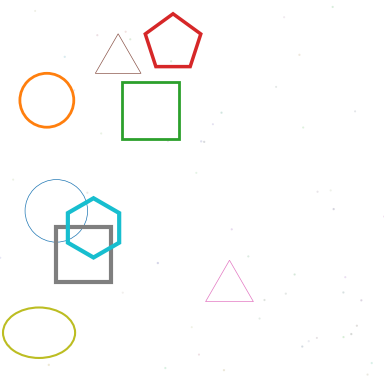[{"shape": "circle", "thickness": 0.5, "radius": 0.41, "center": [0.146, 0.452]}, {"shape": "circle", "thickness": 2, "radius": 0.35, "center": [0.122, 0.74]}, {"shape": "square", "thickness": 2, "radius": 0.37, "center": [0.392, 0.714]}, {"shape": "pentagon", "thickness": 2.5, "radius": 0.38, "center": [0.449, 0.888]}, {"shape": "triangle", "thickness": 0.5, "radius": 0.34, "center": [0.307, 0.844]}, {"shape": "triangle", "thickness": 0.5, "radius": 0.36, "center": [0.596, 0.252]}, {"shape": "square", "thickness": 3, "radius": 0.36, "center": [0.216, 0.339]}, {"shape": "oval", "thickness": 1.5, "radius": 0.47, "center": [0.101, 0.136]}, {"shape": "hexagon", "thickness": 3, "radius": 0.38, "center": [0.243, 0.408]}]